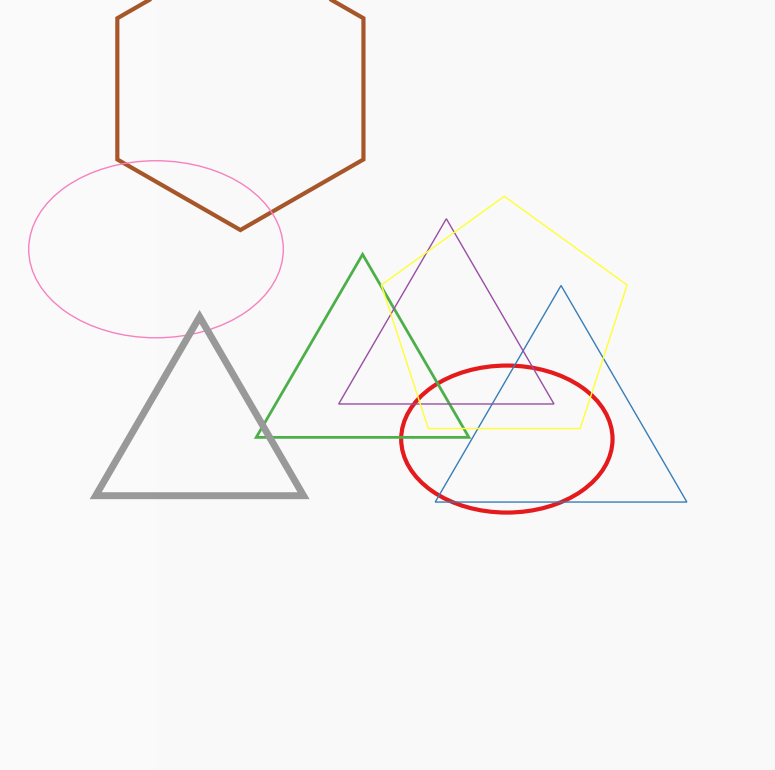[{"shape": "oval", "thickness": 1.5, "radius": 0.68, "center": [0.654, 0.43]}, {"shape": "triangle", "thickness": 0.5, "radius": 0.94, "center": [0.724, 0.442]}, {"shape": "triangle", "thickness": 1, "radius": 0.79, "center": [0.468, 0.511]}, {"shape": "triangle", "thickness": 0.5, "radius": 0.8, "center": [0.576, 0.556]}, {"shape": "pentagon", "thickness": 0.5, "radius": 0.83, "center": [0.651, 0.578]}, {"shape": "hexagon", "thickness": 1.5, "radius": 0.92, "center": [0.31, 0.885]}, {"shape": "oval", "thickness": 0.5, "radius": 0.82, "center": [0.201, 0.676]}, {"shape": "triangle", "thickness": 2.5, "radius": 0.77, "center": [0.258, 0.434]}]